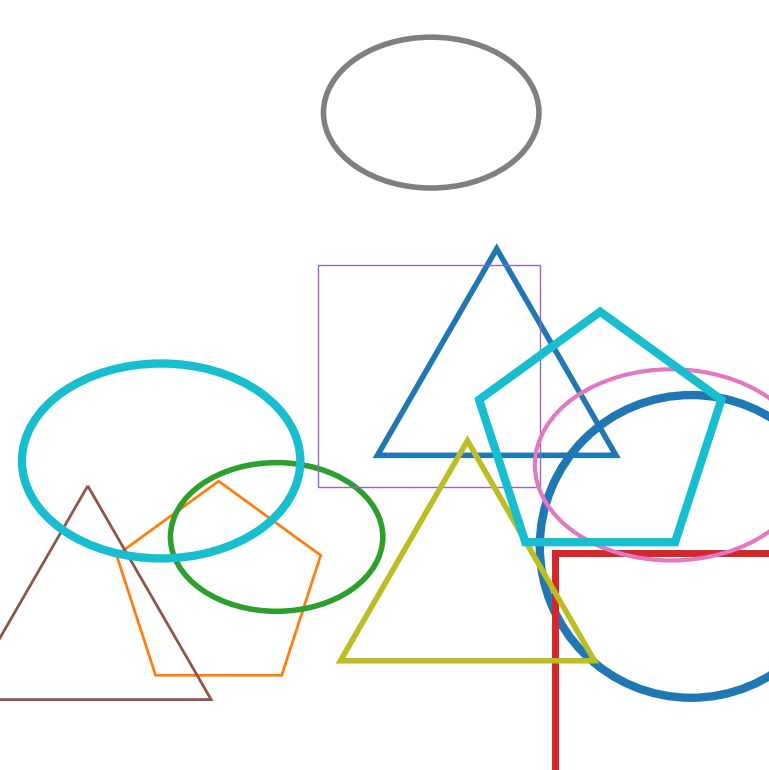[{"shape": "circle", "thickness": 3, "radius": 0.98, "center": [0.898, 0.29]}, {"shape": "triangle", "thickness": 2, "radius": 0.89, "center": [0.645, 0.498]}, {"shape": "pentagon", "thickness": 1, "radius": 0.7, "center": [0.284, 0.236]}, {"shape": "oval", "thickness": 2, "radius": 0.69, "center": [0.359, 0.303]}, {"shape": "square", "thickness": 2.5, "radius": 0.73, "center": [0.866, 0.136]}, {"shape": "square", "thickness": 0.5, "radius": 0.72, "center": [0.557, 0.512]}, {"shape": "triangle", "thickness": 1, "radius": 0.93, "center": [0.114, 0.184]}, {"shape": "oval", "thickness": 1.5, "radius": 0.89, "center": [0.872, 0.396]}, {"shape": "oval", "thickness": 2, "radius": 0.7, "center": [0.56, 0.854]}, {"shape": "triangle", "thickness": 2, "radius": 0.95, "center": [0.607, 0.237]}, {"shape": "pentagon", "thickness": 3, "radius": 0.83, "center": [0.78, 0.43]}, {"shape": "oval", "thickness": 3, "radius": 0.9, "center": [0.209, 0.401]}]